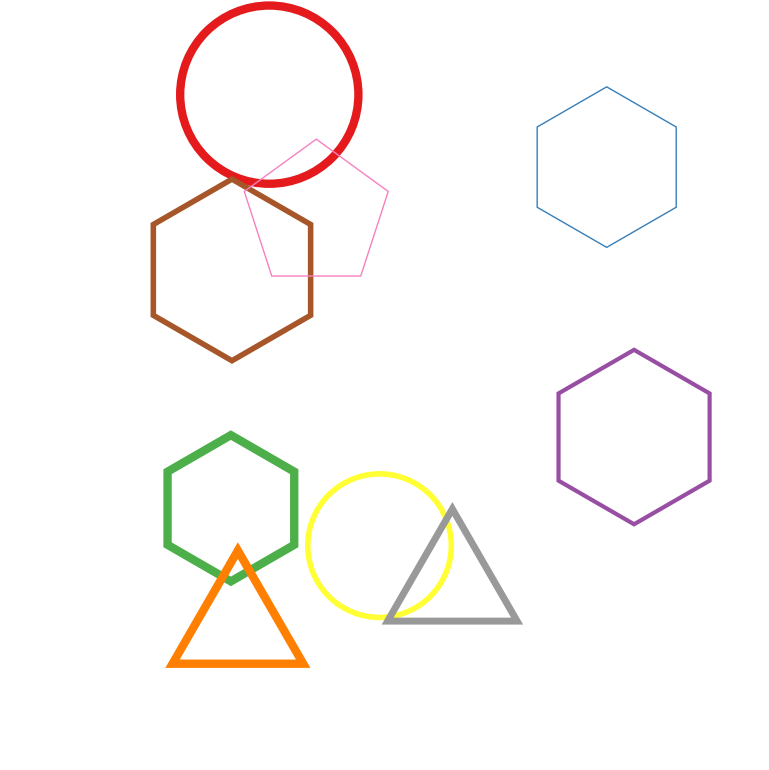[{"shape": "circle", "thickness": 3, "radius": 0.58, "center": [0.35, 0.877]}, {"shape": "hexagon", "thickness": 0.5, "radius": 0.52, "center": [0.788, 0.783]}, {"shape": "hexagon", "thickness": 3, "radius": 0.47, "center": [0.3, 0.34]}, {"shape": "hexagon", "thickness": 1.5, "radius": 0.57, "center": [0.823, 0.432]}, {"shape": "triangle", "thickness": 3, "radius": 0.49, "center": [0.309, 0.187]}, {"shape": "circle", "thickness": 2, "radius": 0.47, "center": [0.493, 0.291]}, {"shape": "hexagon", "thickness": 2, "radius": 0.59, "center": [0.301, 0.649]}, {"shape": "pentagon", "thickness": 0.5, "radius": 0.49, "center": [0.411, 0.721]}, {"shape": "triangle", "thickness": 2.5, "radius": 0.49, "center": [0.587, 0.242]}]